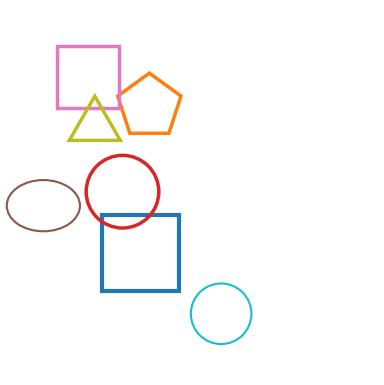[{"shape": "square", "thickness": 3, "radius": 0.5, "center": [0.365, 0.344]}, {"shape": "pentagon", "thickness": 2.5, "radius": 0.43, "center": [0.388, 0.724]}, {"shape": "circle", "thickness": 2.5, "radius": 0.47, "center": [0.318, 0.502]}, {"shape": "oval", "thickness": 1.5, "radius": 0.48, "center": [0.113, 0.466]}, {"shape": "square", "thickness": 2.5, "radius": 0.4, "center": [0.229, 0.8]}, {"shape": "triangle", "thickness": 2.5, "radius": 0.38, "center": [0.246, 0.674]}, {"shape": "circle", "thickness": 1.5, "radius": 0.39, "center": [0.574, 0.185]}]